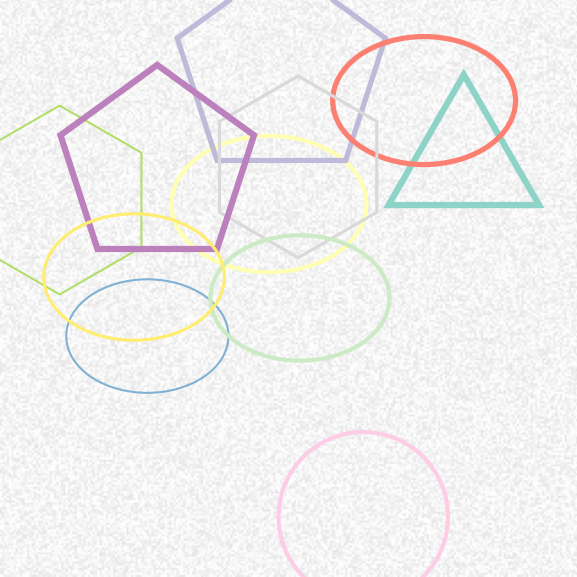[{"shape": "triangle", "thickness": 3, "radius": 0.75, "center": [0.803, 0.719]}, {"shape": "oval", "thickness": 2, "radius": 0.84, "center": [0.466, 0.646]}, {"shape": "pentagon", "thickness": 2.5, "radius": 0.95, "center": [0.487, 0.875]}, {"shape": "oval", "thickness": 2.5, "radius": 0.79, "center": [0.734, 0.825]}, {"shape": "oval", "thickness": 1, "radius": 0.7, "center": [0.255, 0.417]}, {"shape": "hexagon", "thickness": 1, "radius": 0.82, "center": [0.103, 0.653]}, {"shape": "circle", "thickness": 2, "radius": 0.73, "center": [0.629, 0.104]}, {"shape": "hexagon", "thickness": 1.5, "radius": 0.79, "center": [0.516, 0.71]}, {"shape": "pentagon", "thickness": 3, "radius": 0.88, "center": [0.272, 0.711]}, {"shape": "oval", "thickness": 2, "radius": 0.78, "center": [0.519, 0.483]}, {"shape": "oval", "thickness": 1.5, "radius": 0.78, "center": [0.232, 0.519]}]